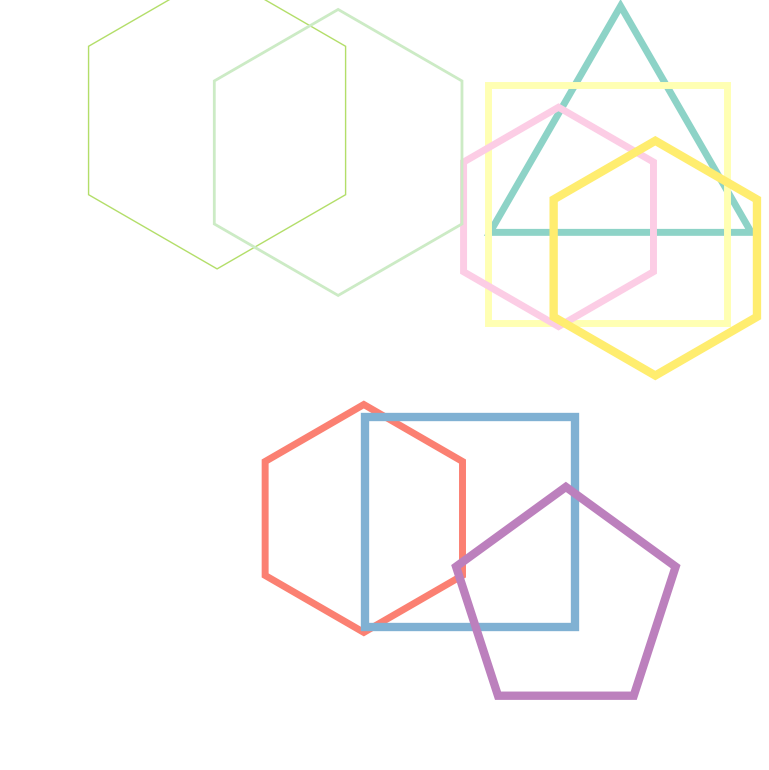[{"shape": "triangle", "thickness": 2.5, "radius": 0.98, "center": [0.806, 0.796]}, {"shape": "square", "thickness": 2.5, "radius": 0.78, "center": [0.789, 0.735]}, {"shape": "hexagon", "thickness": 2.5, "radius": 0.74, "center": [0.473, 0.327]}, {"shape": "square", "thickness": 3, "radius": 0.68, "center": [0.61, 0.322]}, {"shape": "hexagon", "thickness": 0.5, "radius": 0.96, "center": [0.282, 0.844]}, {"shape": "hexagon", "thickness": 2.5, "radius": 0.71, "center": [0.725, 0.718]}, {"shape": "pentagon", "thickness": 3, "radius": 0.75, "center": [0.735, 0.218]}, {"shape": "hexagon", "thickness": 1, "radius": 0.93, "center": [0.439, 0.802]}, {"shape": "hexagon", "thickness": 3, "radius": 0.76, "center": [0.851, 0.665]}]